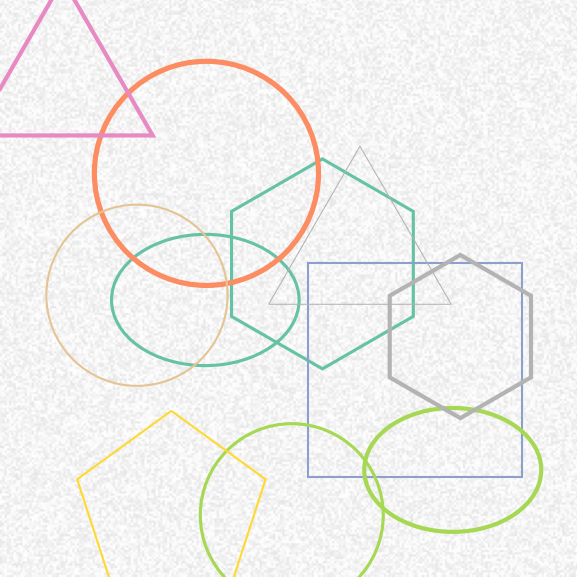[{"shape": "oval", "thickness": 1.5, "radius": 0.81, "center": [0.356, 0.48]}, {"shape": "hexagon", "thickness": 1.5, "radius": 0.91, "center": [0.558, 0.542]}, {"shape": "circle", "thickness": 2.5, "radius": 0.97, "center": [0.357, 0.699]}, {"shape": "square", "thickness": 1, "radius": 0.93, "center": [0.718, 0.358]}, {"shape": "triangle", "thickness": 2, "radius": 0.9, "center": [0.109, 0.854]}, {"shape": "circle", "thickness": 1.5, "radius": 0.79, "center": [0.505, 0.107]}, {"shape": "oval", "thickness": 2, "radius": 0.77, "center": [0.784, 0.185]}, {"shape": "pentagon", "thickness": 1, "radius": 0.86, "center": [0.297, 0.116]}, {"shape": "circle", "thickness": 1, "radius": 0.78, "center": [0.237, 0.488]}, {"shape": "triangle", "thickness": 0.5, "radius": 0.91, "center": [0.623, 0.564]}, {"shape": "hexagon", "thickness": 2, "radius": 0.71, "center": [0.797, 0.416]}]